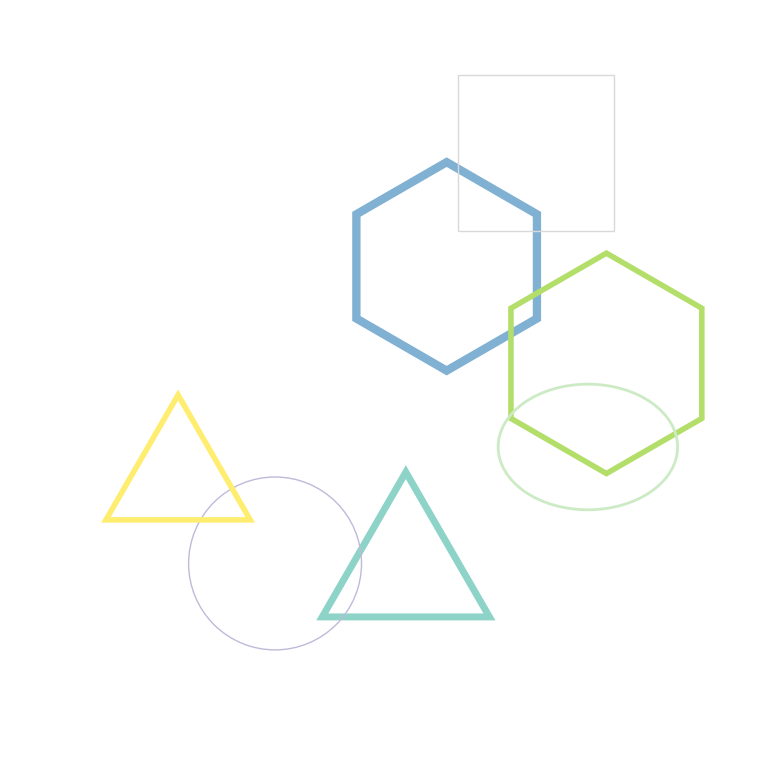[{"shape": "triangle", "thickness": 2.5, "radius": 0.63, "center": [0.527, 0.261]}, {"shape": "circle", "thickness": 0.5, "radius": 0.56, "center": [0.357, 0.268]}, {"shape": "hexagon", "thickness": 3, "radius": 0.68, "center": [0.58, 0.654]}, {"shape": "hexagon", "thickness": 2, "radius": 0.72, "center": [0.788, 0.528]}, {"shape": "square", "thickness": 0.5, "radius": 0.51, "center": [0.696, 0.801]}, {"shape": "oval", "thickness": 1, "radius": 0.58, "center": [0.763, 0.42]}, {"shape": "triangle", "thickness": 2, "radius": 0.54, "center": [0.231, 0.379]}]